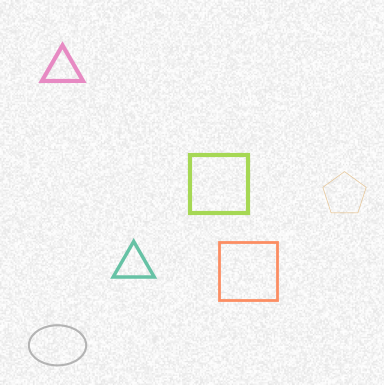[{"shape": "triangle", "thickness": 2.5, "radius": 0.31, "center": [0.347, 0.311]}, {"shape": "square", "thickness": 2, "radius": 0.37, "center": [0.644, 0.297]}, {"shape": "triangle", "thickness": 3, "radius": 0.31, "center": [0.162, 0.821]}, {"shape": "square", "thickness": 3, "radius": 0.38, "center": [0.57, 0.523]}, {"shape": "pentagon", "thickness": 0.5, "radius": 0.3, "center": [0.895, 0.495]}, {"shape": "oval", "thickness": 1.5, "radius": 0.37, "center": [0.149, 0.103]}]